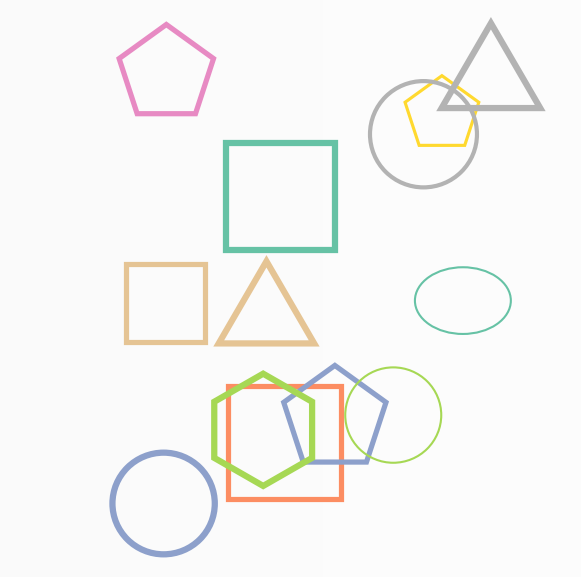[{"shape": "oval", "thickness": 1, "radius": 0.41, "center": [0.796, 0.479]}, {"shape": "square", "thickness": 3, "radius": 0.47, "center": [0.483, 0.659]}, {"shape": "square", "thickness": 2.5, "radius": 0.49, "center": [0.49, 0.233]}, {"shape": "pentagon", "thickness": 2.5, "radius": 0.46, "center": [0.576, 0.274]}, {"shape": "circle", "thickness": 3, "radius": 0.44, "center": [0.281, 0.127]}, {"shape": "pentagon", "thickness": 2.5, "radius": 0.43, "center": [0.286, 0.871]}, {"shape": "circle", "thickness": 1, "radius": 0.41, "center": [0.677, 0.28]}, {"shape": "hexagon", "thickness": 3, "radius": 0.49, "center": [0.453, 0.255]}, {"shape": "pentagon", "thickness": 1.5, "radius": 0.33, "center": [0.76, 0.801]}, {"shape": "triangle", "thickness": 3, "radius": 0.47, "center": [0.458, 0.452]}, {"shape": "square", "thickness": 2.5, "radius": 0.34, "center": [0.285, 0.474]}, {"shape": "circle", "thickness": 2, "radius": 0.46, "center": [0.729, 0.767]}, {"shape": "triangle", "thickness": 3, "radius": 0.49, "center": [0.845, 0.861]}]